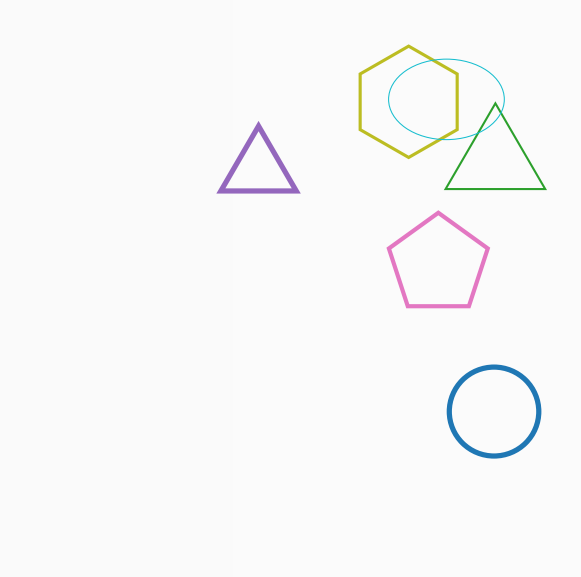[{"shape": "circle", "thickness": 2.5, "radius": 0.38, "center": [0.85, 0.286]}, {"shape": "triangle", "thickness": 1, "radius": 0.49, "center": [0.852, 0.721]}, {"shape": "triangle", "thickness": 2.5, "radius": 0.37, "center": [0.445, 0.706]}, {"shape": "pentagon", "thickness": 2, "radius": 0.45, "center": [0.754, 0.541]}, {"shape": "hexagon", "thickness": 1.5, "radius": 0.48, "center": [0.703, 0.823]}, {"shape": "oval", "thickness": 0.5, "radius": 0.5, "center": [0.768, 0.827]}]